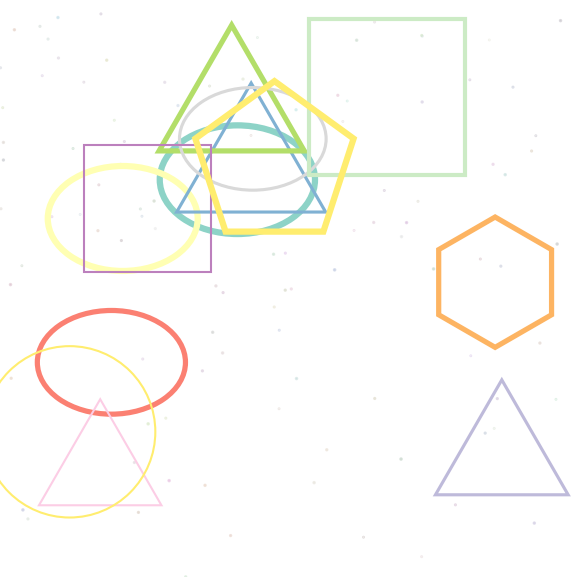[{"shape": "oval", "thickness": 3, "radius": 0.67, "center": [0.411, 0.688]}, {"shape": "oval", "thickness": 3, "radius": 0.65, "center": [0.213, 0.621]}, {"shape": "triangle", "thickness": 1.5, "radius": 0.66, "center": [0.869, 0.209]}, {"shape": "oval", "thickness": 2.5, "radius": 0.64, "center": [0.193, 0.372]}, {"shape": "triangle", "thickness": 1.5, "radius": 0.74, "center": [0.435, 0.706]}, {"shape": "hexagon", "thickness": 2.5, "radius": 0.56, "center": [0.857, 0.51]}, {"shape": "triangle", "thickness": 2.5, "radius": 0.73, "center": [0.401, 0.81]}, {"shape": "triangle", "thickness": 1, "radius": 0.61, "center": [0.174, 0.185]}, {"shape": "oval", "thickness": 1.5, "radius": 0.63, "center": [0.438, 0.759]}, {"shape": "square", "thickness": 1, "radius": 0.55, "center": [0.255, 0.639]}, {"shape": "square", "thickness": 2, "radius": 0.68, "center": [0.67, 0.831]}, {"shape": "pentagon", "thickness": 3, "radius": 0.72, "center": [0.475, 0.715]}, {"shape": "circle", "thickness": 1, "radius": 0.74, "center": [0.121, 0.251]}]